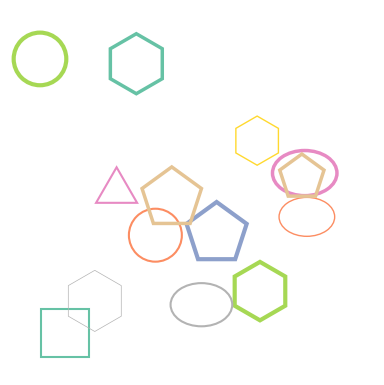[{"shape": "square", "thickness": 1.5, "radius": 0.31, "center": [0.169, 0.135]}, {"shape": "hexagon", "thickness": 2.5, "radius": 0.39, "center": [0.354, 0.835]}, {"shape": "circle", "thickness": 1.5, "radius": 0.34, "center": [0.404, 0.389]}, {"shape": "oval", "thickness": 1, "radius": 0.36, "center": [0.797, 0.437]}, {"shape": "pentagon", "thickness": 3, "radius": 0.41, "center": [0.563, 0.393]}, {"shape": "triangle", "thickness": 1.5, "radius": 0.31, "center": [0.303, 0.504]}, {"shape": "oval", "thickness": 2.5, "radius": 0.42, "center": [0.791, 0.55]}, {"shape": "circle", "thickness": 3, "radius": 0.34, "center": [0.104, 0.847]}, {"shape": "hexagon", "thickness": 3, "radius": 0.38, "center": [0.675, 0.244]}, {"shape": "hexagon", "thickness": 1, "radius": 0.32, "center": [0.668, 0.635]}, {"shape": "pentagon", "thickness": 2.5, "radius": 0.3, "center": [0.784, 0.539]}, {"shape": "pentagon", "thickness": 2.5, "radius": 0.41, "center": [0.446, 0.485]}, {"shape": "oval", "thickness": 1.5, "radius": 0.4, "center": [0.523, 0.209]}, {"shape": "hexagon", "thickness": 0.5, "radius": 0.4, "center": [0.246, 0.218]}]